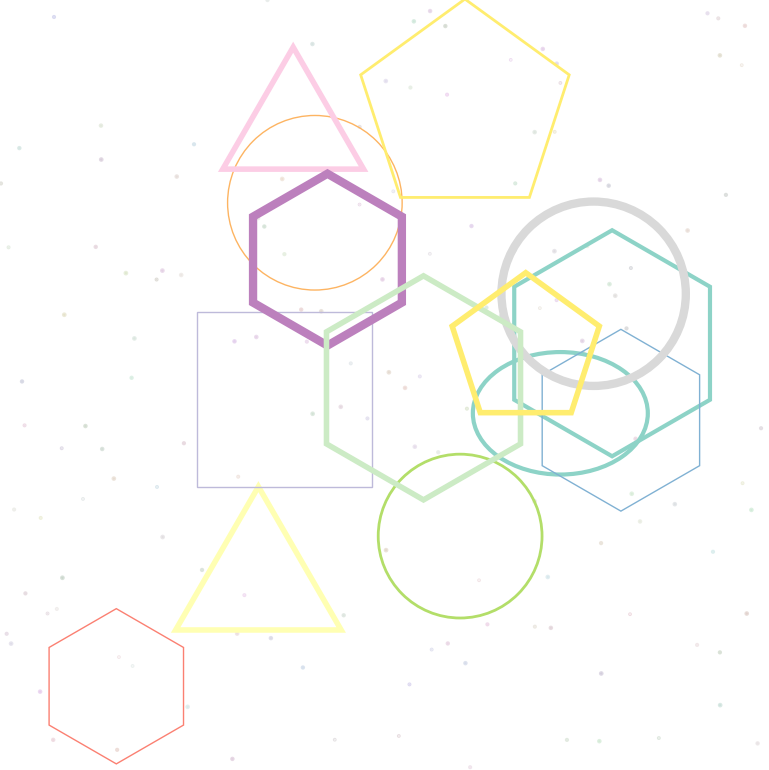[{"shape": "hexagon", "thickness": 1.5, "radius": 0.73, "center": [0.795, 0.554]}, {"shape": "oval", "thickness": 1.5, "radius": 0.57, "center": [0.728, 0.463]}, {"shape": "triangle", "thickness": 2, "radius": 0.62, "center": [0.336, 0.244]}, {"shape": "square", "thickness": 0.5, "radius": 0.57, "center": [0.37, 0.481]}, {"shape": "hexagon", "thickness": 0.5, "radius": 0.5, "center": [0.151, 0.109]}, {"shape": "hexagon", "thickness": 0.5, "radius": 0.59, "center": [0.806, 0.454]}, {"shape": "circle", "thickness": 0.5, "radius": 0.57, "center": [0.409, 0.737]}, {"shape": "circle", "thickness": 1, "radius": 0.53, "center": [0.598, 0.304]}, {"shape": "triangle", "thickness": 2, "radius": 0.53, "center": [0.381, 0.833]}, {"shape": "circle", "thickness": 3, "radius": 0.6, "center": [0.771, 0.619]}, {"shape": "hexagon", "thickness": 3, "radius": 0.56, "center": [0.425, 0.663]}, {"shape": "hexagon", "thickness": 2, "radius": 0.73, "center": [0.55, 0.496]}, {"shape": "pentagon", "thickness": 1, "radius": 0.71, "center": [0.604, 0.859]}, {"shape": "pentagon", "thickness": 2, "radius": 0.5, "center": [0.683, 0.545]}]